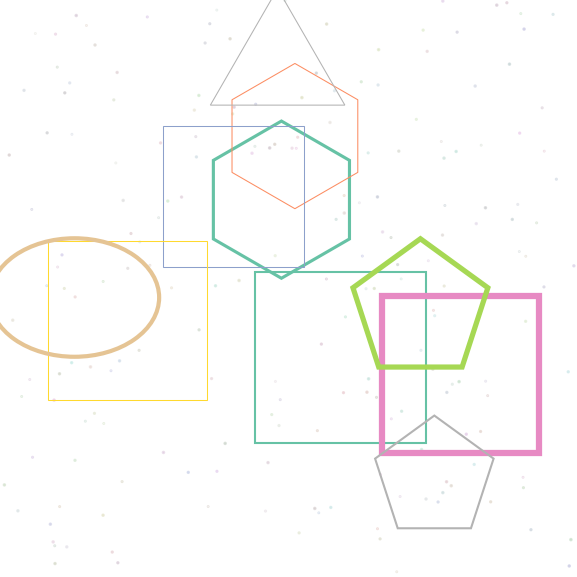[{"shape": "square", "thickness": 1, "radius": 0.74, "center": [0.59, 0.38]}, {"shape": "hexagon", "thickness": 1.5, "radius": 0.68, "center": [0.487, 0.653]}, {"shape": "hexagon", "thickness": 0.5, "radius": 0.63, "center": [0.511, 0.764]}, {"shape": "square", "thickness": 0.5, "radius": 0.61, "center": [0.404, 0.66]}, {"shape": "square", "thickness": 3, "radius": 0.68, "center": [0.797, 0.351]}, {"shape": "pentagon", "thickness": 2.5, "radius": 0.61, "center": [0.728, 0.463]}, {"shape": "square", "thickness": 0.5, "radius": 0.69, "center": [0.22, 0.444]}, {"shape": "oval", "thickness": 2, "radius": 0.73, "center": [0.129, 0.484]}, {"shape": "pentagon", "thickness": 1, "radius": 0.54, "center": [0.752, 0.172]}, {"shape": "triangle", "thickness": 0.5, "radius": 0.67, "center": [0.481, 0.884]}]